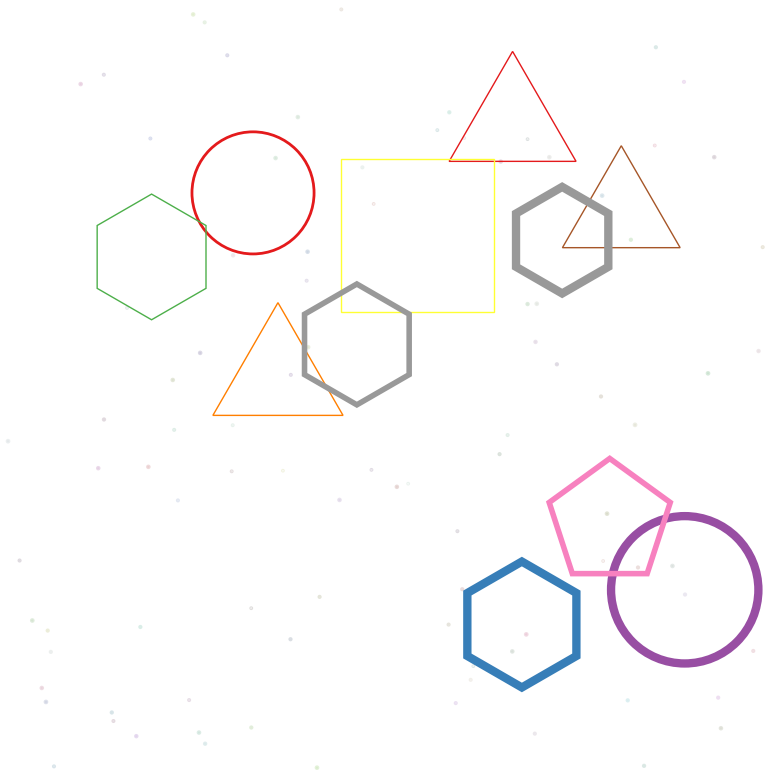[{"shape": "triangle", "thickness": 0.5, "radius": 0.48, "center": [0.666, 0.838]}, {"shape": "circle", "thickness": 1, "radius": 0.4, "center": [0.329, 0.749]}, {"shape": "hexagon", "thickness": 3, "radius": 0.41, "center": [0.678, 0.189]}, {"shape": "hexagon", "thickness": 0.5, "radius": 0.41, "center": [0.197, 0.666]}, {"shape": "circle", "thickness": 3, "radius": 0.48, "center": [0.889, 0.234]}, {"shape": "triangle", "thickness": 0.5, "radius": 0.49, "center": [0.361, 0.509]}, {"shape": "square", "thickness": 0.5, "radius": 0.5, "center": [0.542, 0.694]}, {"shape": "triangle", "thickness": 0.5, "radius": 0.44, "center": [0.807, 0.722]}, {"shape": "pentagon", "thickness": 2, "radius": 0.41, "center": [0.792, 0.322]}, {"shape": "hexagon", "thickness": 3, "radius": 0.35, "center": [0.73, 0.688]}, {"shape": "hexagon", "thickness": 2, "radius": 0.39, "center": [0.463, 0.553]}]